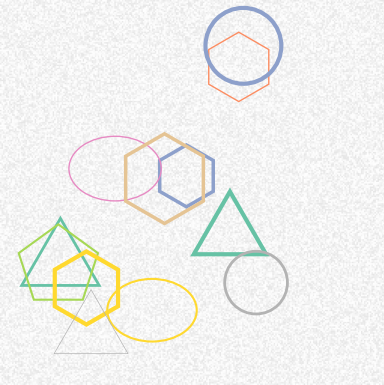[{"shape": "triangle", "thickness": 2, "radius": 0.58, "center": [0.157, 0.317]}, {"shape": "triangle", "thickness": 3, "radius": 0.54, "center": [0.597, 0.394]}, {"shape": "hexagon", "thickness": 1, "radius": 0.45, "center": [0.62, 0.826]}, {"shape": "circle", "thickness": 3, "radius": 0.49, "center": [0.632, 0.881]}, {"shape": "hexagon", "thickness": 2.5, "radius": 0.4, "center": [0.484, 0.543]}, {"shape": "oval", "thickness": 1, "radius": 0.6, "center": [0.299, 0.562]}, {"shape": "pentagon", "thickness": 1.5, "radius": 0.54, "center": [0.151, 0.309]}, {"shape": "oval", "thickness": 1.5, "radius": 0.58, "center": [0.395, 0.194]}, {"shape": "hexagon", "thickness": 3, "radius": 0.47, "center": [0.224, 0.252]}, {"shape": "hexagon", "thickness": 2.5, "radius": 0.58, "center": [0.427, 0.536]}, {"shape": "triangle", "thickness": 0.5, "radius": 0.55, "center": [0.237, 0.137]}, {"shape": "circle", "thickness": 2, "radius": 0.41, "center": [0.665, 0.266]}]